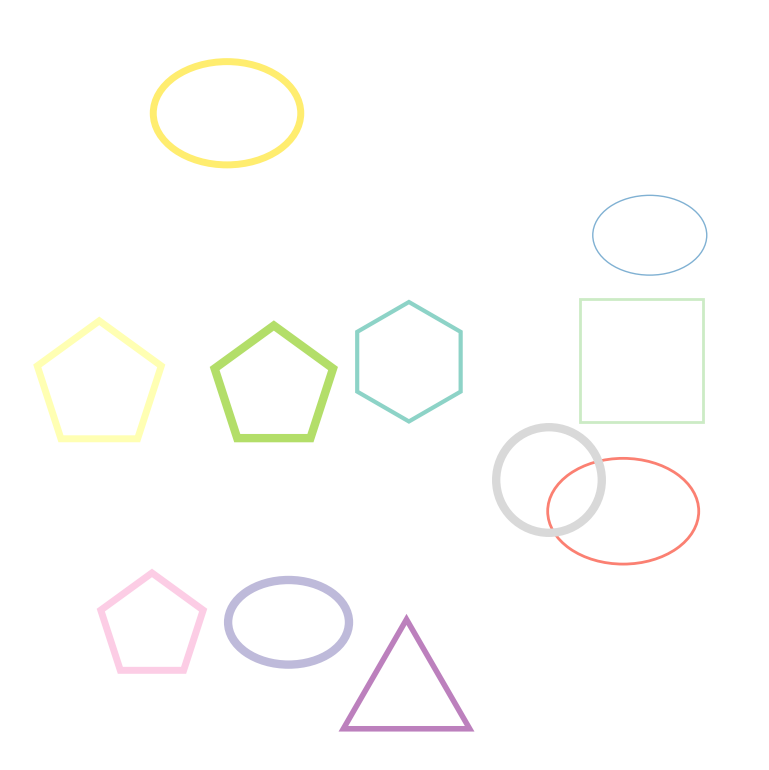[{"shape": "hexagon", "thickness": 1.5, "radius": 0.39, "center": [0.531, 0.53]}, {"shape": "pentagon", "thickness": 2.5, "radius": 0.42, "center": [0.129, 0.499]}, {"shape": "oval", "thickness": 3, "radius": 0.39, "center": [0.375, 0.192]}, {"shape": "oval", "thickness": 1, "radius": 0.49, "center": [0.809, 0.336]}, {"shape": "oval", "thickness": 0.5, "radius": 0.37, "center": [0.844, 0.695]}, {"shape": "pentagon", "thickness": 3, "radius": 0.4, "center": [0.356, 0.496]}, {"shape": "pentagon", "thickness": 2.5, "radius": 0.35, "center": [0.197, 0.186]}, {"shape": "circle", "thickness": 3, "radius": 0.34, "center": [0.713, 0.377]}, {"shape": "triangle", "thickness": 2, "radius": 0.47, "center": [0.528, 0.101]}, {"shape": "square", "thickness": 1, "radius": 0.4, "center": [0.833, 0.532]}, {"shape": "oval", "thickness": 2.5, "radius": 0.48, "center": [0.295, 0.853]}]